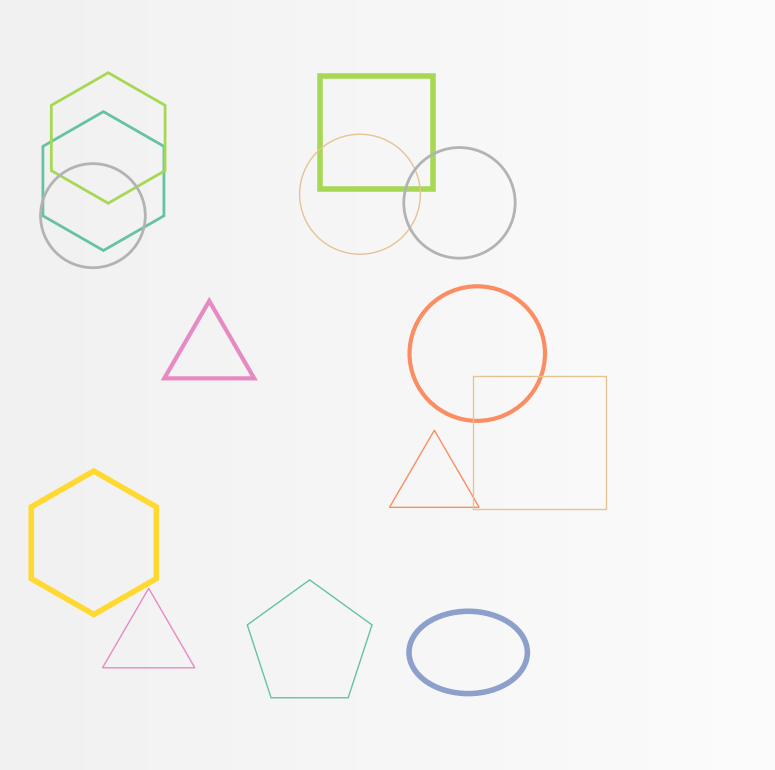[{"shape": "hexagon", "thickness": 1, "radius": 0.45, "center": [0.133, 0.765]}, {"shape": "pentagon", "thickness": 0.5, "radius": 0.42, "center": [0.4, 0.162]}, {"shape": "triangle", "thickness": 0.5, "radius": 0.33, "center": [0.56, 0.375]}, {"shape": "circle", "thickness": 1.5, "radius": 0.44, "center": [0.616, 0.541]}, {"shape": "oval", "thickness": 2, "radius": 0.38, "center": [0.604, 0.153]}, {"shape": "triangle", "thickness": 1.5, "radius": 0.34, "center": [0.27, 0.542]}, {"shape": "triangle", "thickness": 0.5, "radius": 0.34, "center": [0.192, 0.167]}, {"shape": "square", "thickness": 2, "radius": 0.36, "center": [0.486, 0.828]}, {"shape": "hexagon", "thickness": 1, "radius": 0.42, "center": [0.14, 0.821]}, {"shape": "hexagon", "thickness": 2, "radius": 0.47, "center": [0.121, 0.295]}, {"shape": "circle", "thickness": 0.5, "radius": 0.39, "center": [0.464, 0.748]}, {"shape": "square", "thickness": 0.5, "radius": 0.43, "center": [0.696, 0.425]}, {"shape": "circle", "thickness": 1, "radius": 0.34, "center": [0.12, 0.72]}, {"shape": "circle", "thickness": 1, "radius": 0.36, "center": [0.593, 0.737]}]